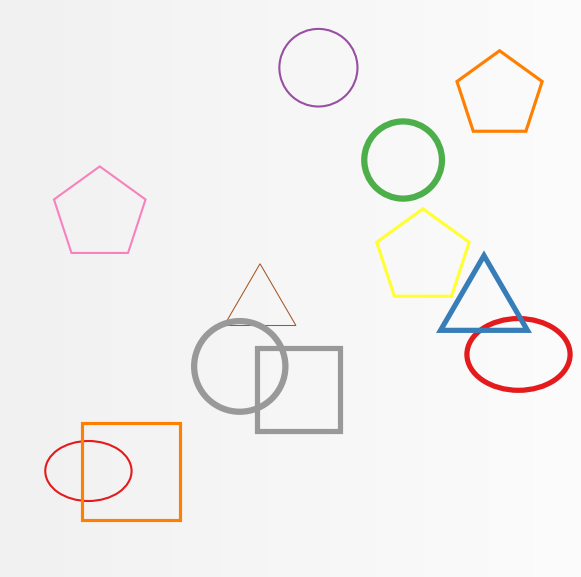[{"shape": "oval", "thickness": 1, "radius": 0.37, "center": [0.152, 0.184]}, {"shape": "oval", "thickness": 2.5, "radius": 0.44, "center": [0.892, 0.385]}, {"shape": "triangle", "thickness": 2.5, "radius": 0.43, "center": [0.833, 0.47]}, {"shape": "circle", "thickness": 3, "radius": 0.33, "center": [0.694, 0.722]}, {"shape": "circle", "thickness": 1, "radius": 0.34, "center": [0.548, 0.882]}, {"shape": "pentagon", "thickness": 1.5, "radius": 0.39, "center": [0.859, 0.834]}, {"shape": "square", "thickness": 1.5, "radius": 0.42, "center": [0.226, 0.183]}, {"shape": "pentagon", "thickness": 1.5, "radius": 0.42, "center": [0.728, 0.554]}, {"shape": "triangle", "thickness": 0.5, "radius": 0.36, "center": [0.447, 0.471]}, {"shape": "pentagon", "thickness": 1, "radius": 0.41, "center": [0.172, 0.628]}, {"shape": "square", "thickness": 2.5, "radius": 0.36, "center": [0.513, 0.325]}, {"shape": "circle", "thickness": 3, "radius": 0.39, "center": [0.413, 0.365]}]